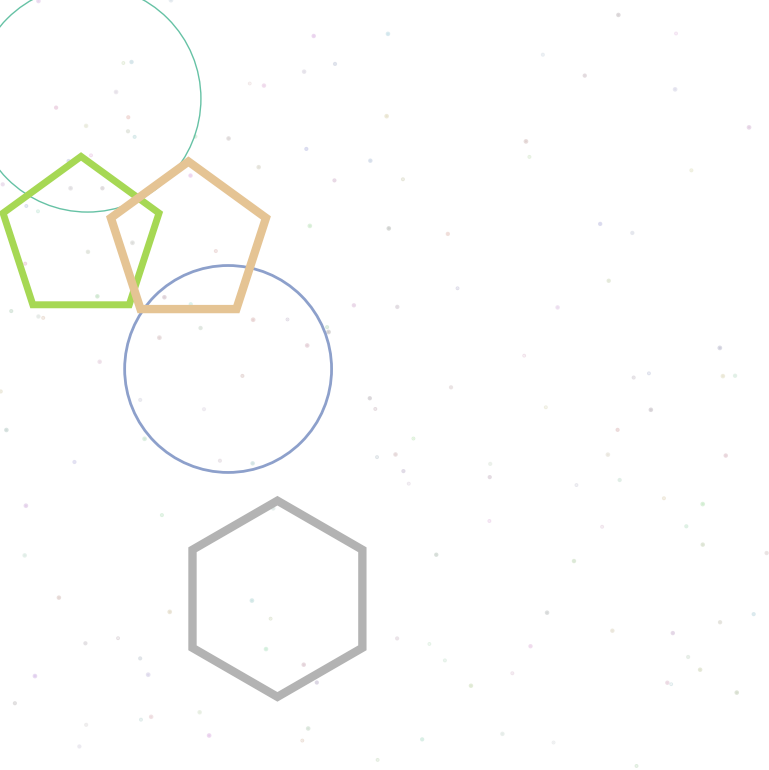[{"shape": "circle", "thickness": 0.5, "radius": 0.74, "center": [0.114, 0.872]}, {"shape": "circle", "thickness": 1, "radius": 0.67, "center": [0.296, 0.521]}, {"shape": "pentagon", "thickness": 2.5, "radius": 0.53, "center": [0.105, 0.69]}, {"shape": "pentagon", "thickness": 3, "radius": 0.53, "center": [0.245, 0.684]}, {"shape": "hexagon", "thickness": 3, "radius": 0.64, "center": [0.36, 0.222]}]